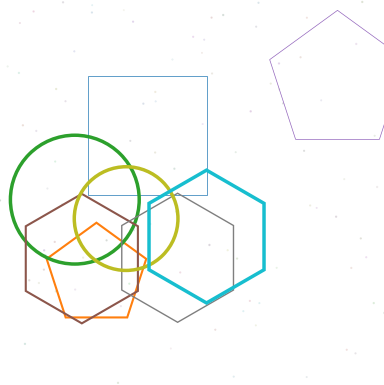[{"shape": "square", "thickness": 0.5, "radius": 0.77, "center": [0.383, 0.648]}, {"shape": "pentagon", "thickness": 1.5, "radius": 0.68, "center": [0.251, 0.286]}, {"shape": "circle", "thickness": 2.5, "radius": 0.84, "center": [0.194, 0.481]}, {"shape": "pentagon", "thickness": 0.5, "radius": 0.93, "center": [0.877, 0.788]}, {"shape": "hexagon", "thickness": 1.5, "radius": 0.84, "center": [0.213, 0.328]}, {"shape": "hexagon", "thickness": 1, "radius": 0.84, "center": [0.461, 0.33]}, {"shape": "circle", "thickness": 2.5, "radius": 0.67, "center": [0.328, 0.432]}, {"shape": "hexagon", "thickness": 2.5, "radius": 0.86, "center": [0.536, 0.386]}]